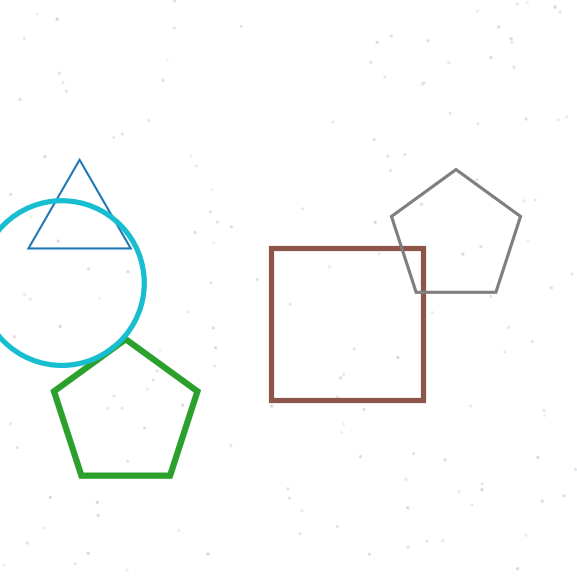[{"shape": "triangle", "thickness": 1, "radius": 0.51, "center": [0.138, 0.62]}, {"shape": "pentagon", "thickness": 3, "radius": 0.65, "center": [0.218, 0.281]}, {"shape": "square", "thickness": 2.5, "radius": 0.65, "center": [0.601, 0.438]}, {"shape": "pentagon", "thickness": 1.5, "radius": 0.59, "center": [0.79, 0.588]}, {"shape": "circle", "thickness": 2.5, "radius": 0.71, "center": [0.107, 0.509]}]